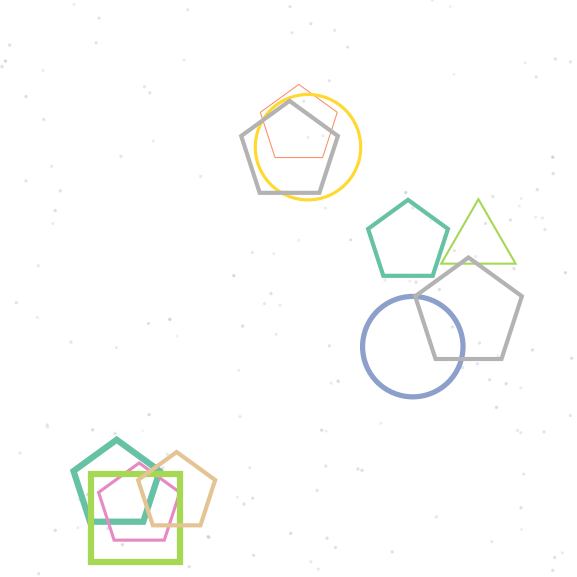[{"shape": "pentagon", "thickness": 2, "radius": 0.36, "center": [0.707, 0.58]}, {"shape": "pentagon", "thickness": 3, "radius": 0.39, "center": [0.202, 0.159]}, {"shape": "pentagon", "thickness": 0.5, "radius": 0.35, "center": [0.517, 0.783]}, {"shape": "circle", "thickness": 2.5, "radius": 0.43, "center": [0.715, 0.399]}, {"shape": "pentagon", "thickness": 1.5, "radius": 0.37, "center": [0.241, 0.124]}, {"shape": "square", "thickness": 3, "radius": 0.38, "center": [0.235, 0.102]}, {"shape": "triangle", "thickness": 1, "radius": 0.37, "center": [0.828, 0.58]}, {"shape": "circle", "thickness": 1.5, "radius": 0.46, "center": [0.533, 0.744]}, {"shape": "pentagon", "thickness": 2, "radius": 0.35, "center": [0.306, 0.146]}, {"shape": "pentagon", "thickness": 2, "radius": 0.44, "center": [0.501, 0.736]}, {"shape": "pentagon", "thickness": 2, "radius": 0.49, "center": [0.811, 0.456]}]